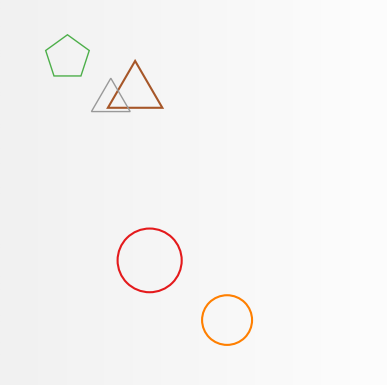[{"shape": "circle", "thickness": 1.5, "radius": 0.41, "center": [0.386, 0.324]}, {"shape": "pentagon", "thickness": 1, "radius": 0.3, "center": [0.174, 0.851]}, {"shape": "circle", "thickness": 1.5, "radius": 0.32, "center": [0.586, 0.169]}, {"shape": "triangle", "thickness": 1.5, "radius": 0.41, "center": [0.349, 0.761]}, {"shape": "triangle", "thickness": 1, "radius": 0.29, "center": [0.286, 0.739]}]